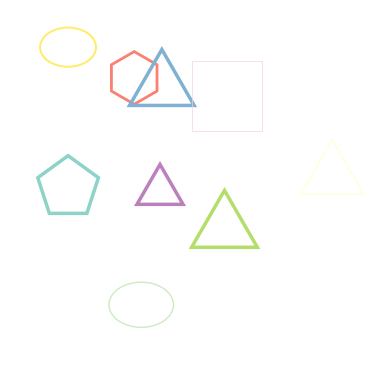[{"shape": "pentagon", "thickness": 2.5, "radius": 0.41, "center": [0.177, 0.513]}, {"shape": "triangle", "thickness": 0.5, "radius": 0.47, "center": [0.863, 0.543]}, {"shape": "hexagon", "thickness": 2, "radius": 0.34, "center": [0.349, 0.798]}, {"shape": "triangle", "thickness": 2.5, "radius": 0.48, "center": [0.42, 0.775]}, {"shape": "triangle", "thickness": 2.5, "radius": 0.49, "center": [0.583, 0.407]}, {"shape": "square", "thickness": 0.5, "radius": 0.46, "center": [0.591, 0.751]}, {"shape": "triangle", "thickness": 2.5, "radius": 0.35, "center": [0.416, 0.504]}, {"shape": "oval", "thickness": 1, "radius": 0.42, "center": [0.367, 0.208]}, {"shape": "oval", "thickness": 1.5, "radius": 0.36, "center": [0.177, 0.877]}]